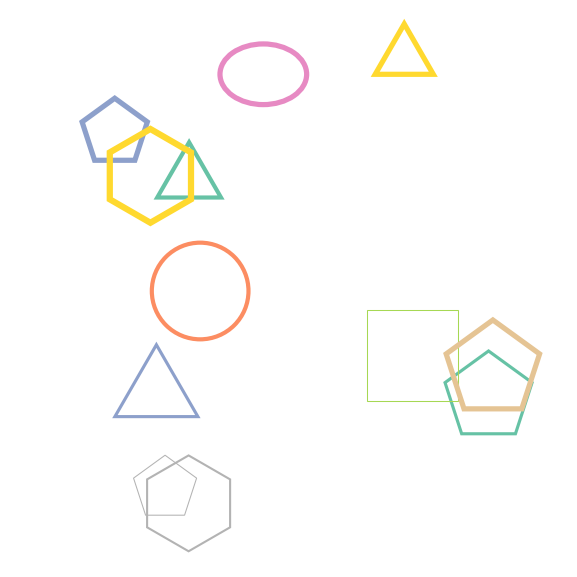[{"shape": "pentagon", "thickness": 1.5, "radius": 0.4, "center": [0.846, 0.312]}, {"shape": "triangle", "thickness": 2, "radius": 0.32, "center": [0.327, 0.689]}, {"shape": "circle", "thickness": 2, "radius": 0.42, "center": [0.347, 0.495]}, {"shape": "pentagon", "thickness": 2.5, "radius": 0.3, "center": [0.199, 0.77]}, {"shape": "triangle", "thickness": 1.5, "radius": 0.41, "center": [0.271, 0.319]}, {"shape": "oval", "thickness": 2.5, "radius": 0.38, "center": [0.456, 0.871]}, {"shape": "square", "thickness": 0.5, "radius": 0.39, "center": [0.714, 0.384]}, {"shape": "hexagon", "thickness": 3, "radius": 0.41, "center": [0.26, 0.695]}, {"shape": "triangle", "thickness": 2.5, "radius": 0.29, "center": [0.7, 0.9]}, {"shape": "pentagon", "thickness": 2.5, "radius": 0.43, "center": [0.853, 0.36]}, {"shape": "pentagon", "thickness": 0.5, "radius": 0.29, "center": [0.286, 0.153]}, {"shape": "hexagon", "thickness": 1, "radius": 0.41, "center": [0.327, 0.128]}]